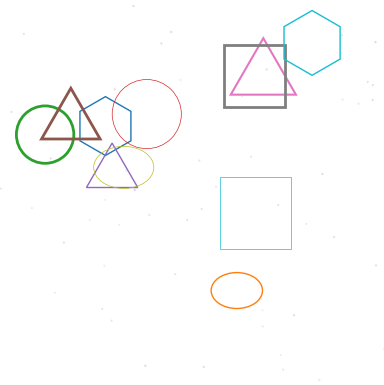[{"shape": "hexagon", "thickness": 1, "radius": 0.38, "center": [0.274, 0.673]}, {"shape": "oval", "thickness": 1, "radius": 0.33, "center": [0.615, 0.245]}, {"shape": "circle", "thickness": 2, "radius": 0.37, "center": [0.117, 0.65]}, {"shape": "circle", "thickness": 0.5, "radius": 0.45, "center": [0.381, 0.704]}, {"shape": "triangle", "thickness": 1, "radius": 0.38, "center": [0.291, 0.551]}, {"shape": "triangle", "thickness": 2, "radius": 0.44, "center": [0.184, 0.683]}, {"shape": "triangle", "thickness": 1.5, "radius": 0.49, "center": [0.684, 0.803]}, {"shape": "square", "thickness": 2, "radius": 0.4, "center": [0.661, 0.802]}, {"shape": "oval", "thickness": 0.5, "radius": 0.39, "center": [0.321, 0.565]}, {"shape": "hexagon", "thickness": 1, "radius": 0.42, "center": [0.811, 0.889]}, {"shape": "square", "thickness": 0.5, "radius": 0.47, "center": [0.664, 0.447]}]